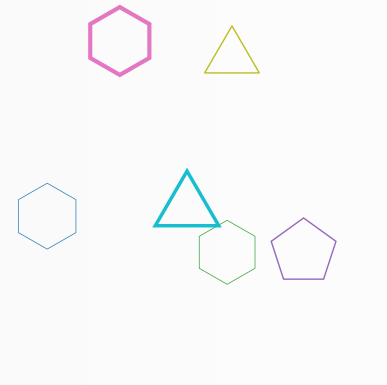[{"shape": "hexagon", "thickness": 0.5, "radius": 0.43, "center": [0.122, 0.439]}, {"shape": "hexagon", "thickness": 0.5, "radius": 0.42, "center": [0.586, 0.345]}, {"shape": "pentagon", "thickness": 1, "radius": 0.44, "center": [0.783, 0.346]}, {"shape": "hexagon", "thickness": 3, "radius": 0.44, "center": [0.309, 0.894]}, {"shape": "triangle", "thickness": 1, "radius": 0.41, "center": [0.599, 0.851]}, {"shape": "triangle", "thickness": 2.5, "radius": 0.47, "center": [0.483, 0.461]}]